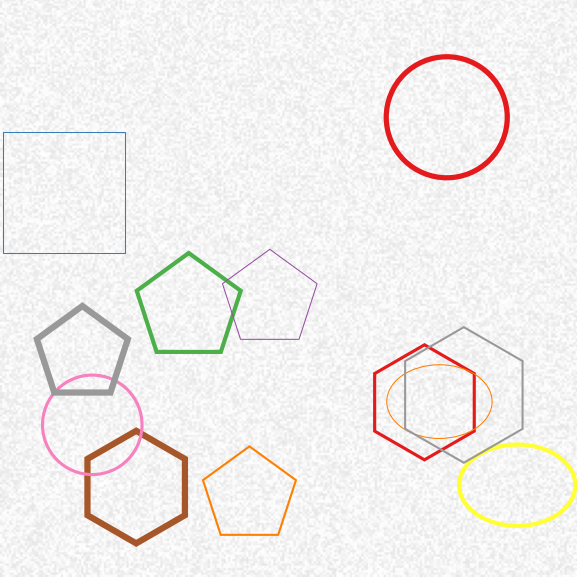[{"shape": "circle", "thickness": 2.5, "radius": 0.52, "center": [0.774, 0.796]}, {"shape": "hexagon", "thickness": 1.5, "radius": 0.5, "center": [0.735, 0.302]}, {"shape": "square", "thickness": 0.5, "radius": 0.53, "center": [0.111, 0.666]}, {"shape": "pentagon", "thickness": 2, "radius": 0.47, "center": [0.327, 0.466]}, {"shape": "pentagon", "thickness": 0.5, "radius": 0.43, "center": [0.467, 0.481]}, {"shape": "pentagon", "thickness": 1, "radius": 0.42, "center": [0.432, 0.142]}, {"shape": "oval", "thickness": 0.5, "radius": 0.46, "center": [0.761, 0.304]}, {"shape": "oval", "thickness": 2, "radius": 0.5, "center": [0.896, 0.159]}, {"shape": "hexagon", "thickness": 3, "radius": 0.49, "center": [0.236, 0.156]}, {"shape": "circle", "thickness": 1.5, "radius": 0.43, "center": [0.16, 0.263]}, {"shape": "hexagon", "thickness": 1, "radius": 0.59, "center": [0.803, 0.315]}, {"shape": "pentagon", "thickness": 3, "radius": 0.41, "center": [0.143, 0.386]}]